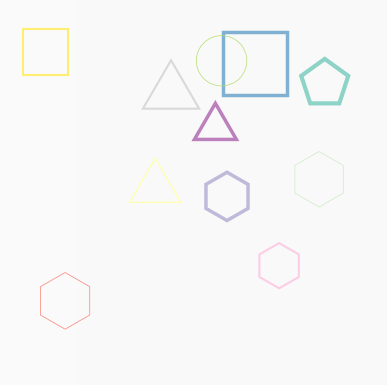[{"shape": "pentagon", "thickness": 3, "radius": 0.32, "center": [0.838, 0.783]}, {"shape": "triangle", "thickness": 1, "radius": 0.38, "center": [0.401, 0.513]}, {"shape": "hexagon", "thickness": 2.5, "radius": 0.31, "center": [0.586, 0.49]}, {"shape": "hexagon", "thickness": 0.5, "radius": 0.37, "center": [0.168, 0.219]}, {"shape": "square", "thickness": 2.5, "radius": 0.41, "center": [0.659, 0.836]}, {"shape": "circle", "thickness": 0.5, "radius": 0.33, "center": [0.572, 0.842]}, {"shape": "hexagon", "thickness": 1.5, "radius": 0.29, "center": [0.72, 0.31]}, {"shape": "triangle", "thickness": 1.5, "radius": 0.42, "center": [0.441, 0.76]}, {"shape": "triangle", "thickness": 2.5, "radius": 0.31, "center": [0.556, 0.669]}, {"shape": "hexagon", "thickness": 0.5, "radius": 0.36, "center": [0.823, 0.534]}, {"shape": "square", "thickness": 1.5, "radius": 0.29, "center": [0.118, 0.865]}]